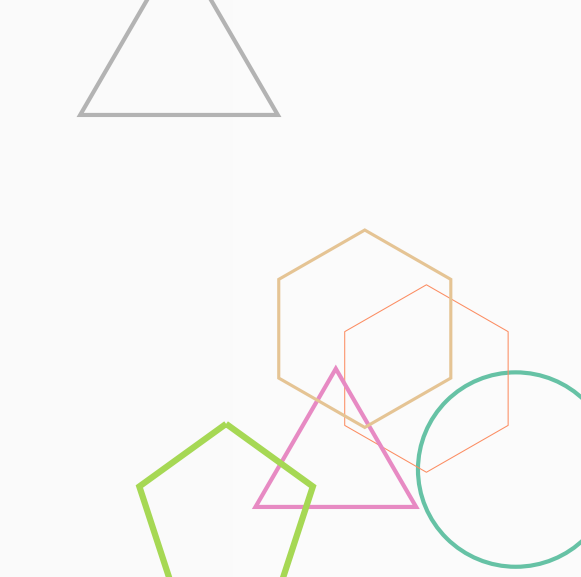[{"shape": "circle", "thickness": 2, "radius": 0.84, "center": [0.887, 0.186]}, {"shape": "hexagon", "thickness": 0.5, "radius": 0.81, "center": [0.734, 0.344]}, {"shape": "triangle", "thickness": 2, "radius": 0.8, "center": [0.578, 0.201]}, {"shape": "pentagon", "thickness": 3, "radius": 0.78, "center": [0.389, 0.108]}, {"shape": "hexagon", "thickness": 1.5, "radius": 0.85, "center": [0.628, 0.43]}, {"shape": "triangle", "thickness": 2, "radius": 0.98, "center": [0.308, 0.898]}]